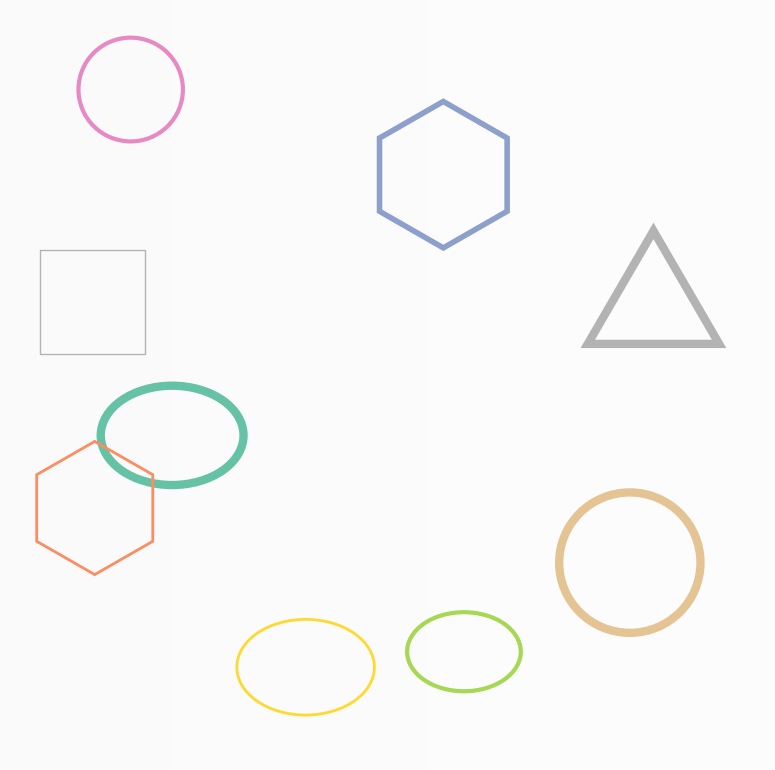[{"shape": "oval", "thickness": 3, "radius": 0.46, "center": [0.222, 0.435]}, {"shape": "hexagon", "thickness": 1, "radius": 0.43, "center": [0.122, 0.34]}, {"shape": "hexagon", "thickness": 2, "radius": 0.48, "center": [0.572, 0.773]}, {"shape": "circle", "thickness": 1.5, "radius": 0.34, "center": [0.169, 0.884]}, {"shape": "oval", "thickness": 1.5, "radius": 0.37, "center": [0.599, 0.154]}, {"shape": "oval", "thickness": 1, "radius": 0.44, "center": [0.394, 0.134]}, {"shape": "circle", "thickness": 3, "radius": 0.46, "center": [0.813, 0.269]}, {"shape": "triangle", "thickness": 3, "radius": 0.49, "center": [0.843, 0.602]}, {"shape": "square", "thickness": 0.5, "radius": 0.34, "center": [0.12, 0.608]}]